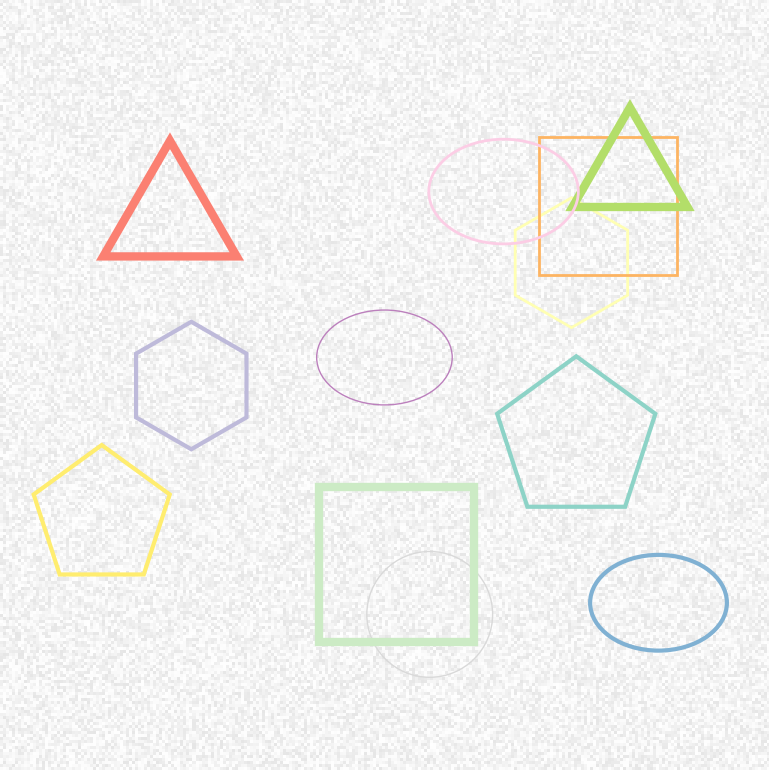[{"shape": "pentagon", "thickness": 1.5, "radius": 0.54, "center": [0.748, 0.429]}, {"shape": "hexagon", "thickness": 1, "radius": 0.42, "center": [0.742, 0.659]}, {"shape": "hexagon", "thickness": 1.5, "radius": 0.41, "center": [0.248, 0.499]}, {"shape": "triangle", "thickness": 3, "radius": 0.5, "center": [0.221, 0.717]}, {"shape": "oval", "thickness": 1.5, "radius": 0.44, "center": [0.855, 0.217]}, {"shape": "square", "thickness": 1, "radius": 0.45, "center": [0.79, 0.733]}, {"shape": "triangle", "thickness": 3, "radius": 0.43, "center": [0.818, 0.774]}, {"shape": "oval", "thickness": 1, "radius": 0.49, "center": [0.654, 0.751]}, {"shape": "circle", "thickness": 0.5, "radius": 0.41, "center": [0.558, 0.202]}, {"shape": "oval", "thickness": 0.5, "radius": 0.44, "center": [0.499, 0.536]}, {"shape": "square", "thickness": 3, "radius": 0.5, "center": [0.515, 0.267]}, {"shape": "pentagon", "thickness": 1.5, "radius": 0.46, "center": [0.132, 0.329]}]